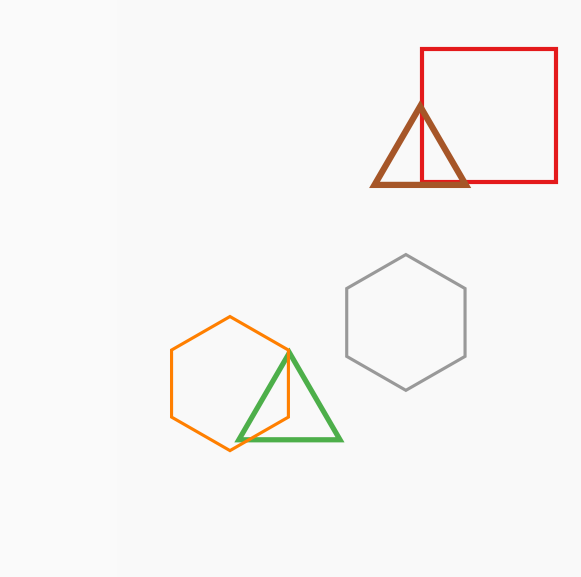[{"shape": "square", "thickness": 2, "radius": 0.57, "center": [0.842, 0.8]}, {"shape": "triangle", "thickness": 2.5, "radius": 0.5, "center": [0.498, 0.288]}, {"shape": "hexagon", "thickness": 1.5, "radius": 0.58, "center": [0.396, 0.335]}, {"shape": "triangle", "thickness": 3, "radius": 0.45, "center": [0.723, 0.724]}, {"shape": "hexagon", "thickness": 1.5, "radius": 0.59, "center": [0.698, 0.441]}]